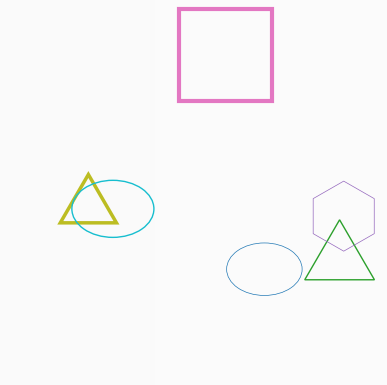[{"shape": "oval", "thickness": 0.5, "radius": 0.49, "center": [0.682, 0.301]}, {"shape": "triangle", "thickness": 1, "radius": 0.52, "center": [0.876, 0.325]}, {"shape": "hexagon", "thickness": 0.5, "radius": 0.45, "center": [0.887, 0.439]}, {"shape": "square", "thickness": 3, "radius": 0.6, "center": [0.582, 0.857]}, {"shape": "triangle", "thickness": 2.5, "radius": 0.42, "center": [0.228, 0.463]}, {"shape": "oval", "thickness": 1, "radius": 0.53, "center": [0.291, 0.458]}]